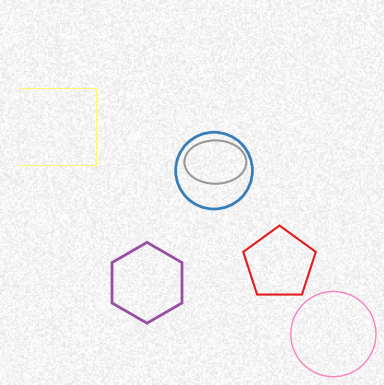[{"shape": "pentagon", "thickness": 1.5, "radius": 0.5, "center": [0.726, 0.315]}, {"shape": "circle", "thickness": 2, "radius": 0.5, "center": [0.556, 0.557]}, {"shape": "hexagon", "thickness": 2, "radius": 0.52, "center": [0.382, 0.265]}, {"shape": "square", "thickness": 0.5, "radius": 0.5, "center": [0.149, 0.672]}, {"shape": "circle", "thickness": 1, "radius": 0.55, "center": [0.866, 0.132]}, {"shape": "oval", "thickness": 1.5, "radius": 0.4, "center": [0.559, 0.579]}]